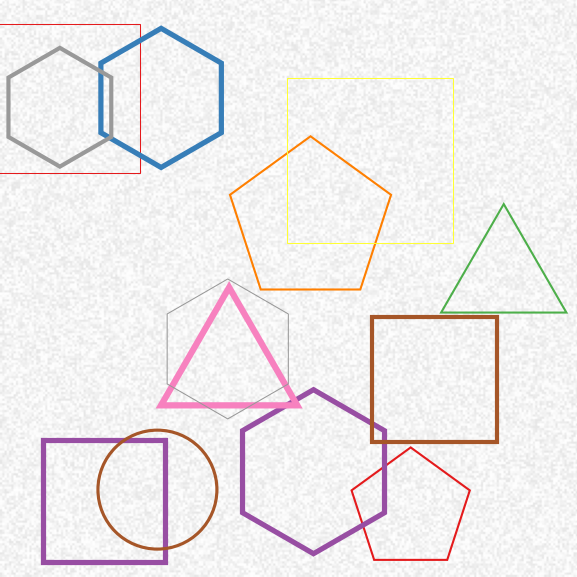[{"shape": "square", "thickness": 0.5, "radius": 0.65, "center": [0.114, 0.829]}, {"shape": "pentagon", "thickness": 1, "radius": 0.54, "center": [0.711, 0.117]}, {"shape": "hexagon", "thickness": 2.5, "radius": 0.6, "center": [0.279, 0.83]}, {"shape": "triangle", "thickness": 1, "radius": 0.63, "center": [0.872, 0.521]}, {"shape": "hexagon", "thickness": 2.5, "radius": 0.71, "center": [0.543, 0.182]}, {"shape": "square", "thickness": 2.5, "radius": 0.53, "center": [0.18, 0.132]}, {"shape": "pentagon", "thickness": 1, "radius": 0.73, "center": [0.538, 0.616]}, {"shape": "square", "thickness": 0.5, "radius": 0.72, "center": [0.64, 0.721]}, {"shape": "circle", "thickness": 1.5, "radius": 0.51, "center": [0.273, 0.151]}, {"shape": "square", "thickness": 2, "radius": 0.54, "center": [0.753, 0.342]}, {"shape": "triangle", "thickness": 3, "radius": 0.68, "center": [0.397, 0.365]}, {"shape": "hexagon", "thickness": 0.5, "radius": 0.61, "center": [0.394, 0.395]}, {"shape": "hexagon", "thickness": 2, "radius": 0.51, "center": [0.104, 0.813]}]